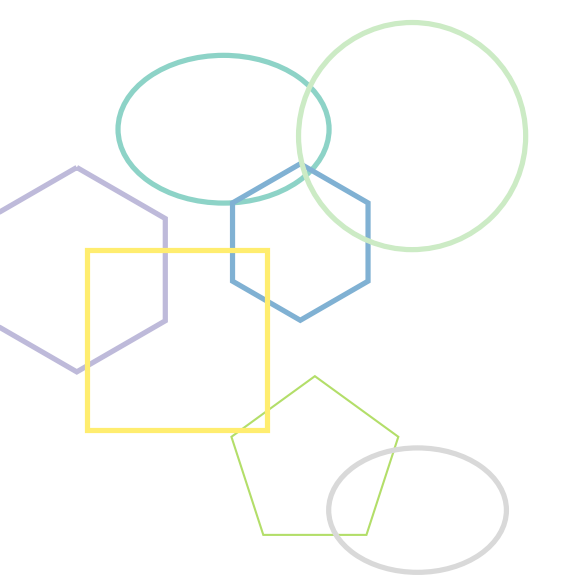[{"shape": "oval", "thickness": 2.5, "radius": 0.91, "center": [0.387, 0.775]}, {"shape": "hexagon", "thickness": 2.5, "radius": 0.88, "center": [0.133, 0.532]}, {"shape": "hexagon", "thickness": 2.5, "radius": 0.68, "center": [0.52, 0.58]}, {"shape": "pentagon", "thickness": 1, "radius": 0.76, "center": [0.545, 0.196]}, {"shape": "oval", "thickness": 2.5, "radius": 0.77, "center": [0.723, 0.116]}, {"shape": "circle", "thickness": 2.5, "radius": 0.98, "center": [0.714, 0.764]}, {"shape": "square", "thickness": 2.5, "radius": 0.78, "center": [0.307, 0.411]}]